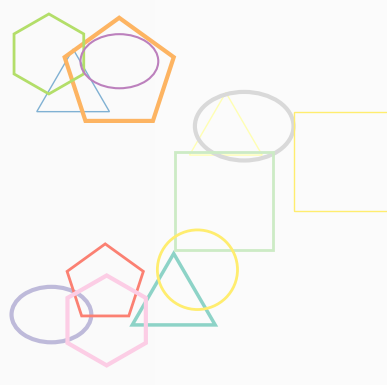[{"shape": "triangle", "thickness": 2.5, "radius": 0.62, "center": [0.448, 0.218]}, {"shape": "triangle", "thickness": 1, "radius": 0.54, "center": [0.583, 0.651]}, {"shape": "oval", "thickness": 3, "radius": 0.51, "center": [0.133, 0.183]}, {"shape": "pentagon", "thickness": 2, "radius": 0.52, "center": [0.272, 0.263]}, {"shape": "triangle", "thickness": 1, "radius": 0.54, "center": [0.189, 0.764]}, {"shape": "pentagon", "thickness": 3, "radius": 0.74, "center": [0.308, 0.806]}, {"shape": "hexagon", "thickness": 2, "radius": 0.52, "center": [0.126, 0.86]}, {"shape": "hexagon", "thickness": 3, "radius": 0.58, "center": [0.275, 0.168]}, {"shape": "oval", "thickness": 3, "radius": 0.64, "center": [0.63, 0.672]}, {"shape": "oval", "thickness": 1.5, "radius": 0.5, "center": [0.308, 0.841]}, {"shape": "square", "thickness": 2, "radius": 0.64, "center": [0.579, 0.478]}, {"shape": "square", "thickness": 1, "radius": 0.64, "center": [0.887, 0.581]}, {"shape": "circle", "thickness": 2, "radius": 0.52, "center": [0.51, 0.299]}]